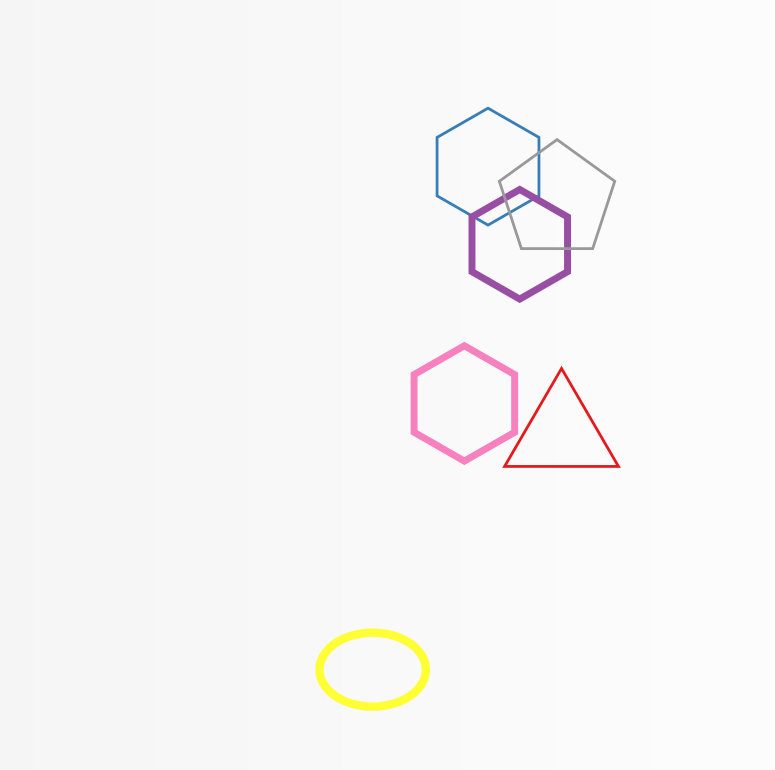[{"shape": "triangle", "thickness": 1, "radius": 0.42, "center": [0.725, 0.437]}, {"shape": "hexagon", "thickness": 1, "radius": 0.38, "center": [0.63, 0.784]}, {"shape": "hexagon", "thickness": 2.5, "radius": 0.36, "center": [0.671, 0.683]}, {"shape": "oval", "thickness": 3, "radius": 0.34, "center": [0.481, 0.13]}, {"shape": "hexagon", "thickness": 2.5, "radius": 0.37, "center": [0.599, 0.476]}, {"shape": "pentagon", "thickness": 1, "radius": 0.39, "center": [0.719, 0.74]}]